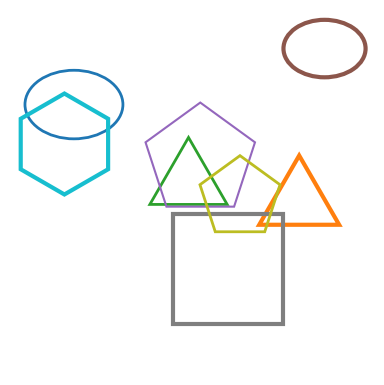[{"shape": "oval", "thickness": 2, "radius": 0.64, "center": [0.192, 0.728]}, {"shape": "triangle", "thickness": 3, "radius": 0.6, "center": [0.777, 0.476]}, {"shape": "triangle", "thickness": 2, "radius": 0.58, "center": [0.49, 0.527]}, {"shape": "pentagon", "thickness": 1.5, "radius": 0.75, "center": [0.52, 0.584]}, {"shape": "oval", "thickness": 3, "radius": 0.53, "center": [0.843, 0.874]}, {"shape": "square", "thickness": 3, "radius": 0.72, "center": [0.592, 0.302]}, {"shape": "pentagon", "thickness": 2, "radius": 0.55, "center": [0.623, 0.486]}, {"shape": "hexagon", "thickness": 3, "radius": 0.66, "center": [0.167, 0.626]}]